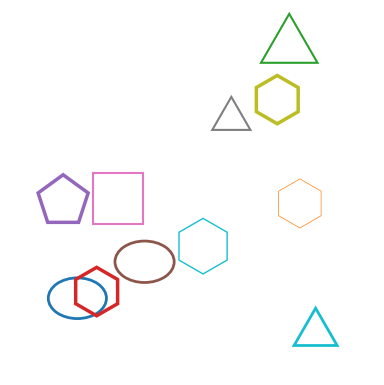[{"shape": "oval", "thickness": 2, "radius": 0.38, "center": [0.201, 0.225]}, {"shape": "hexagon", "thickness": 0.5, "radius": 0.32, "center": [0.779, 0.472]}, {"shape": "triangle", "thickness": 1.5, "radius": 0.42, "center": [0.751, 0.879]}, {"shape": "hexagon", "thickness": 2.5, "radius": 0.31, "center": [0.251, 0.243]}, {"shape": "pentagon", "thickness": 2.5, "radius": 0.34, "center": [0.164, 0.478]}, {"shape": "oval", "thickness": 2, "radius": 0.38, "center": [0.376, 0.32]}, {"shape": "square", "thickness": 1.5, "radius": 0.33, "center": [0.306, 0.485]}, {"shape": "triangle", "thickness": 1.5, "radius": 0.29, "center": [0.601, 0.691]}, {"shape": "hexagon", "thickness": 2.5, "radius": 0.31, "center": [0.72, 0.741]}, {"shape": "hexagon", "thickness": 1, "radius": 0.36, "center": [0.527, 0.361]}, {"shape": "triangle", "thickness": 2, "radius": 0.32, "center": [0.82, 0.135]}]